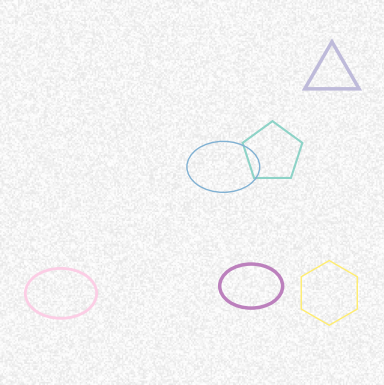[{"shape": "pentagon", "thickness": 1.5, "radius": 0.41, "center": [0.708, 0.604]}, {"shape": "triangle", "thickness": 2.5, "radius": 0.41, "center": [0.862, 0.81]}, {"shape": "oval", "thickness": 1, "radius": 0.47, "center": [0.58, 0.567]}, {"shape": "oval", "thickness": 2, "radius": 0.46, "center": [0.158, 0.238]}, {"shape": "oval", "thickness": 2.5, "radius": 0.41, "center": [0.652, 0.257]}, {"shape": "hexagon", "thickness": 1, "radius": 0.42, "center": [0.855, 0.239]}]